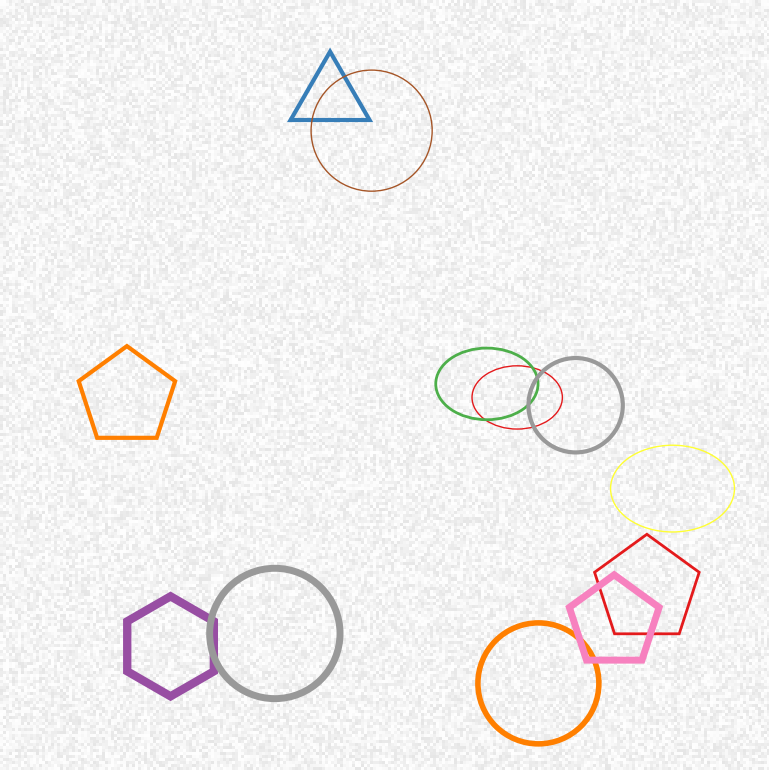[{"shape": "pentagon", "thickness": 1, "radius": 0.36, "center": [0.84, 0.235]}, {"shape": "oval", "thickness": 0.5, "radius": 0.29, "center": [0.672, 0.484]}, {"shape": "triangle", "thickness": 1.5, "radius": 0.3, "center": [0.429, 0.874]}, {"shape": "oval", "thickness": 1, "radius": 0.33, "center": [0.632, 0.501]}, {"shape": "hexagon", "thickness": 3, "radius": 0.32, "center": [0.221, 0.161]}, {"shape": "circle", "thickness": 2, "radius": 0.39, "center": [0.699, 0.113]}, {"shape": "pentagon", "thickness": 1.5, "radius": 0.33, "center": [0.165, 0.485]}, {"shape": "oval", "thickness": 0.5, "radius": 0.4, "center": [0.873, 0.365]}, {"shape": "circle", "thickness": 0.5, "radius": 0.39, "center": [0.483, 0.83]}, {"shape": "pentagon", "thickness": 2.5, "radius": 0.31, "center": [0.798, 0.192]}, {"shape": "circle", "thickness": 1.5, "radius": 0.31, "center": [0.748, 0.474]}, {"shape": "circle", "thickness": 2.5, "radius": 0.42, "center": [0.357, 0.177]}]